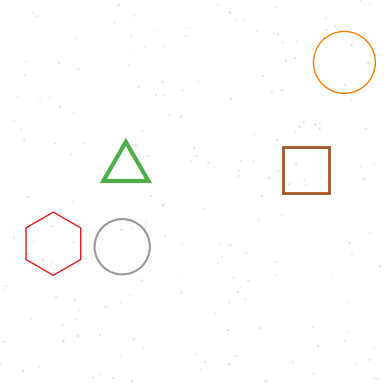[{"shape": "hexagon", "thickness": 1, "radius": 0.41, "center": [0.139, 0.367]}, {"shape": "triangle", "thickness": 3, "radius": 0.34, "center": [0.327, 0.564]}, {"shape": "circle", "thickness": 1, "radius": 0.4, "center": [0.895, 0.838]}, {"shape": "square", "thickness": 2, "radius": 0.3, "center": [0.795, 0.558]}, {"shape": "circle", "thickness": 1.5, "radius": 0.36, "center": [0.318, 0.359]}]